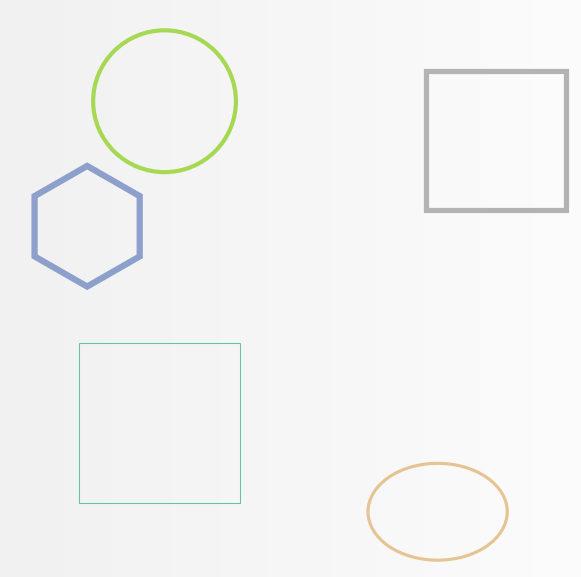[{"shape": "square", "thickness": 0.5, "radius": 0.69, "center": [0.275, 0.266]}, {"shape": "hexagon", "thickness": 3, "radius": 0.52, "center": [0.15, 0.607]}, {"shape": "circle", "thickness": 2, "radius": 0.61, "center": [0.283, 0.824]}, {"shape": "oval", "thickness": 1.5, "radius": 0.6, "center": [0.753, 0.113]}, {"shape": "square", "thickness": 2.5, "radius": 0.6, "center": [0.854, 0.756]}]